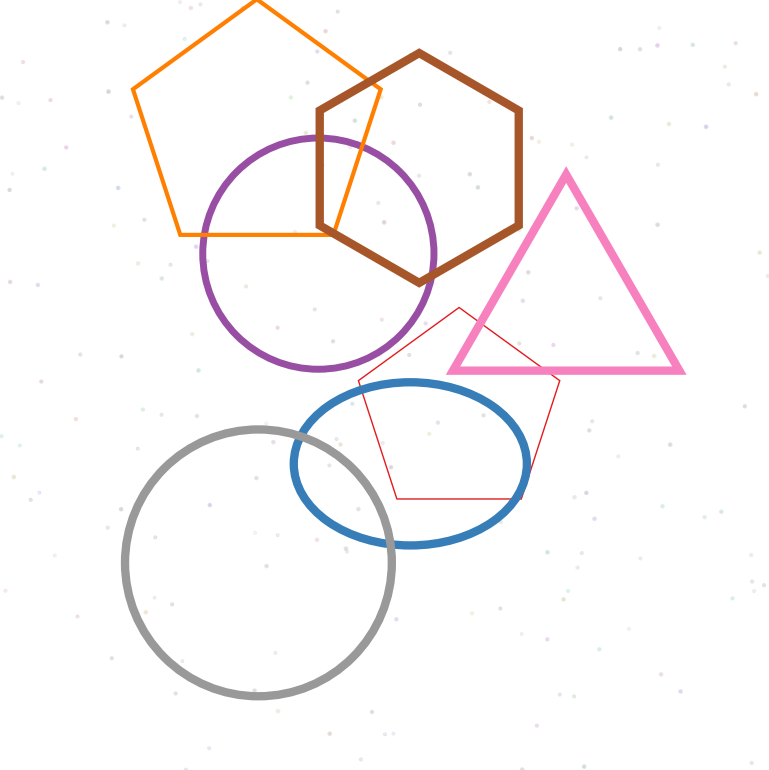[{"shape": "pentagon", "thickness": 0.5, "radius": 0.69, "center": [0.596, 0.463]}, {"shape": "oval", "thickness": 3, "radius": 0.76, "center": [0.533, 0.398]}, {"shape": "circle", "thickness": 2.5, "radius": 0.75, "center": [0.413, 0.671]}, {"shape": "pentagon", "thickness": 1.5, "radius": 0.85, "center": [0.334, 0.832]}, {"shape": "hexagon", "thickness": 3, "radius": 0.75, "center": [0.544, 0.782]}, {"shape": "triangle", "thickness": 3, "radius": 0.85, "center": [0.735, 0.604]}, {"shape": "circle", "thickness": 3, "radius": 0.87, "center": [0.336, 0.269]}]